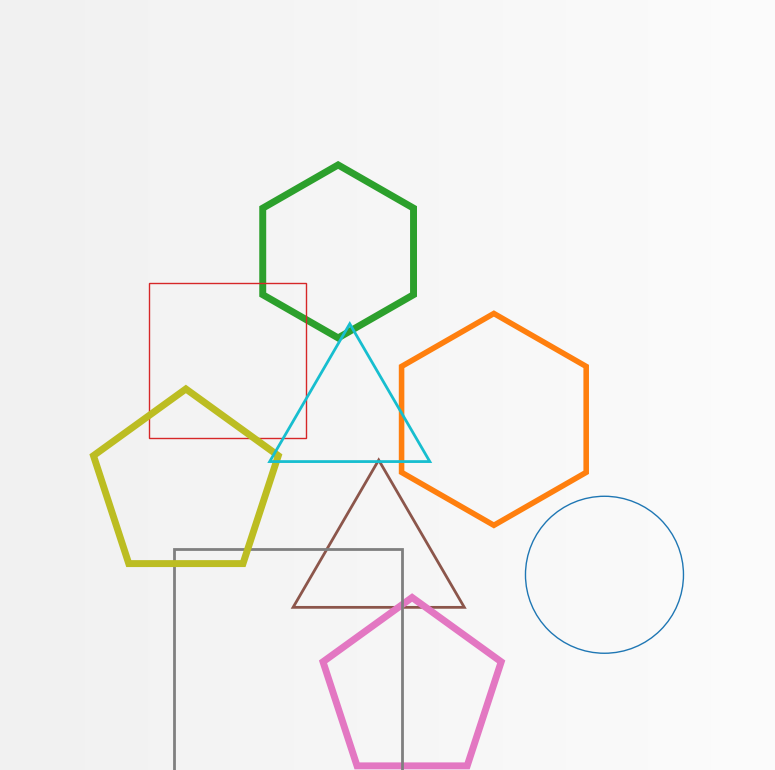[{"shape": "circle", "thickness": 0.5, "radius": 0.51, "center": [0.78, 0.254]}, {"shape": "hexagon", "thickness": 2, "radius": 0.69, "center": [0.637, 0.455]}, {"shape": "hexagon", "thickness": 2.5, "radius": 0.56, "center": [0.436, 0.673]}, {"shape": "square", "thickness": 0.5, "radius": 0.5, "center": [0.293, 0.532]}, {"shape": "triangle", "thickness": 1, "radius": 0.64, "center": [0.489, 0.275]}, {"shape": "pentagon", "thickness": 2.5, "radius": 0.6, "center": [0.532, 0.103]}, {"shape": "square", "thickness": 1, "radius": 0.73, "center": [0.372, 0.141]}, {"shape": "pentagon", "thickness": 2.5, "radius": 0.63, "center": [0.24, 0.369]}, {"shape": "triangle", "thickness": 1, "radius": 0.6, "center": [0.451, 0.46]}]